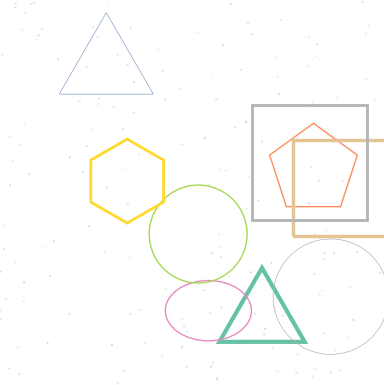[{"shape": "triangle", "thickness": 3, "radius": 0.64, "center": [0.681, 0.176]}, {"shape": "pentagon", "thickness": 1, "radius": 0.6, "center": [0.814, 0.56]}, {"shape": "triangle", "thickness": 0.5, "radius": 0.71, "center": [0.276, 0.826]}, {"shape": "oval", "thickness": 1, "radius": 0.56, "center": [0.541, 0.193]}, {"shape": "circle", "thickness": 1, "radius": 0.64, "center": [0.515, 0.392]}, {"shape": "hexagon", "thickness": 2, "radius": 0.55, "center": [0.33, 0.53]}, {"shape": "square", "thickness": 2.5, "radius": 0.63, "center": [0.887, 0.512]}, {"shape": "circle", "thickness": 0.5, "radius": 0.75, "center": [0.859, 0.229]}, {"shape": "square", "thickness": 2, "radius": 0.75, "center": [0.805, 0.578]}]